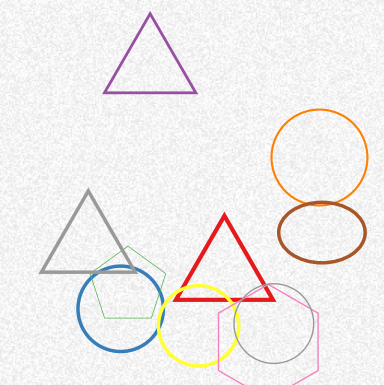[{"shape": "triangle", "thickness": 3, "radius": 0.73, "center": [0.583, 0.294]}, {"shape": "circle", "thickness": 2.5, "radius": 0.55, "center": [0.314, 0.198]}, {"shape": "pentagon", "thickness": 0.5, "radius": 0.52, "center": [0.332, 0.257]}, {"shape": "triangle", "thickness": 2, "radius": 0.69, "center": [0.39, 0.827]}, {"shape": "circle", "thickness": 1.5, "radius": 0.62, "center": [0.83, 0.591]}, {"shape": "circle", "thickness": 2.5, "radius": 0.52, "center": [0.516, 0.154]}, {"shape": "oval", "thickness": 2.5, "radius": 0.56, "center": [0.836, 0.396]}, {"shape": "hexagon", "thickness": 1, "radius": 0.75, "center": [0.697, 0.112]}, {"shape": "triangle", "thickness": 2.5, "radius": 0.7, "center": [0.229, 0.363]}, {"shape": "circle", "thickness": 1, "radius": 0.52, "center": [0.711, 0.159]}]